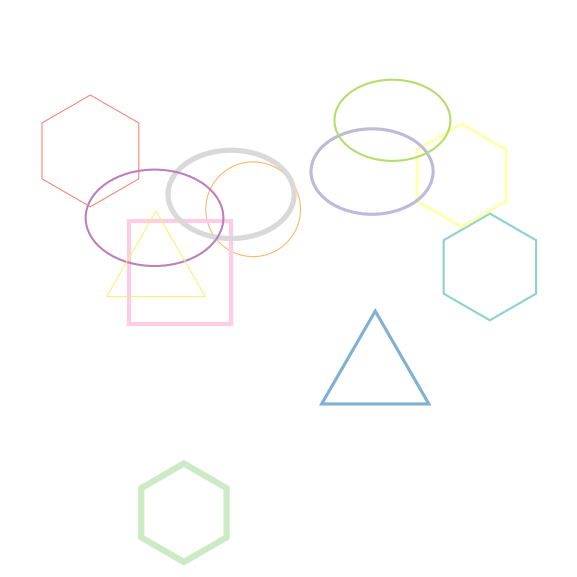[{"shape": "hexagon", "thickness": 1, "radius": 0.46, "center": [0.848, 0.537]}, {"shape": "hexagon", "thickness": 1.5, "radius": 0.45, "center": [0.799, 0.695]}, {"shape": "oval", "thickness": 1.5, "radius": 0.53, "center": [0.644, 0.702]}, {"shape": "hexagon", "thickness": 0.5, "radius": 0.48, "center": [0.156, 0.738]}, {"shape": "triangle", "thickness": 1.5, "radius": 0.54, "center": [0.65, 0.353]}, {"shape": "circle", "thickness": 0.5, "radius": 0.41, "center": [0.438, 0.637]}, {"shape": "oval", "thickness": 1, "radius": 0.5, "center": [0.68, 0.791]}, {"shape": "square", "thickness": 2, "radius": 0.44, "center": [0.311, 0.527]}, {"shape": "oval", "thickness": 2.5, "radius": 0.55, "center": [0.4, 0.663]}, {"shape": "oval", "thickness": 1, "radius": 0.6, "center": [0.268, 0.622]}, {"shape": "hexagon", "thickness": 3, "radius": 0.43, "center": [0.318, 0.111]}, {"shape": "triangle", "thickness": 0.5, "radius": 0.49, "center": [0.27, 0.535]}]